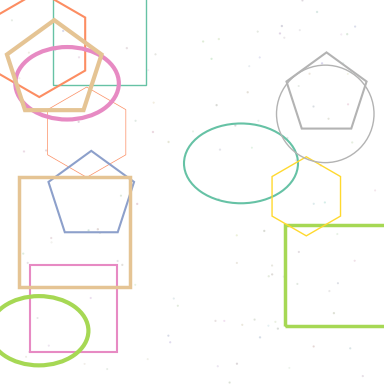[{"shape": "oval", "thickness": 1.5, "radius": 0.74, "center": [0.626, 0.576]}, {"shape": "square", "thickness": 1, "radius": 0.6, "center": [0.258, 0.899]}, {"shape": "hexagon", "thickness": 1.5, "radius": 0.69, "center": [0.102, 0.886]}, {"shape": "hexagon", "thickness": 0.5, "radius": 0.59, "center": [0.225, 0.657]}, {"shape": "pentagon", "thickness": 1.5, "radius": 0.58, "center": [0.237, 0.491]}, {"shape": "square", "thickness": 1.5, "radius": 0.56, "center": [0.19, 0.199]}, {"shape": "oval", "thickness": 3, "radius": 0.67, "center": [0.174, 0.784]}, {"shape": "square", "thickness": 2.5, "radius": 0.66, "center": [0.871, 0.285]}, {"shape": "oval", "thickness": 3, "radius": 0.64, "center": [0.101, 0.141]}, {"shape": "hexagon", "thickness": 1, "radius": 0.51, "center": [0.796, 0.49]}, {"shape": "square", "thickness": 2.5, "radius": 0.72, "center": [0.194, 0.397]}, {"shape": "pentagon", "thickness": 3, "radius": 0.65, "center": [0.141, 0.818]}, {"shape": "circle", "thickness": 1, "radius": 0.63, "center": [0.845, 0.704]}, {"shape": "pentagon", "thickness": 1.5, "radius": 0.55, "center": [0.848, 0.755]}]